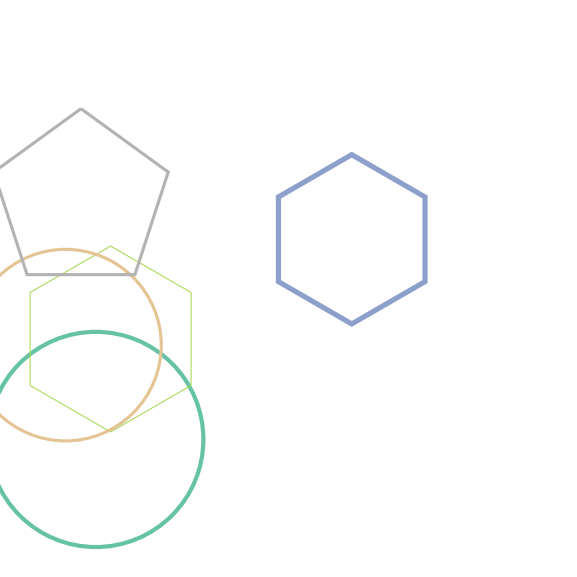[{"shape": "circle", "thickness": 2, "radius": 0.93, "center": [0.166, 0.238]}, {"shape": "hexagon", "thickness": 2.5, "radius": 0.73, "center": [0.609, 0.585]}, {"shape": "hexagon", "thickness": 0.5, "radius": 0.8, "center": [0.192, 0.412]}, {"shape": "circle", "thickness": 1.5, "radius": 0.83, "center": [0.113, 0.402]}, {"shape": "pentagon", "thickness": 1.5, "radius": 0.79, "center": [0.14, 0.652]}]